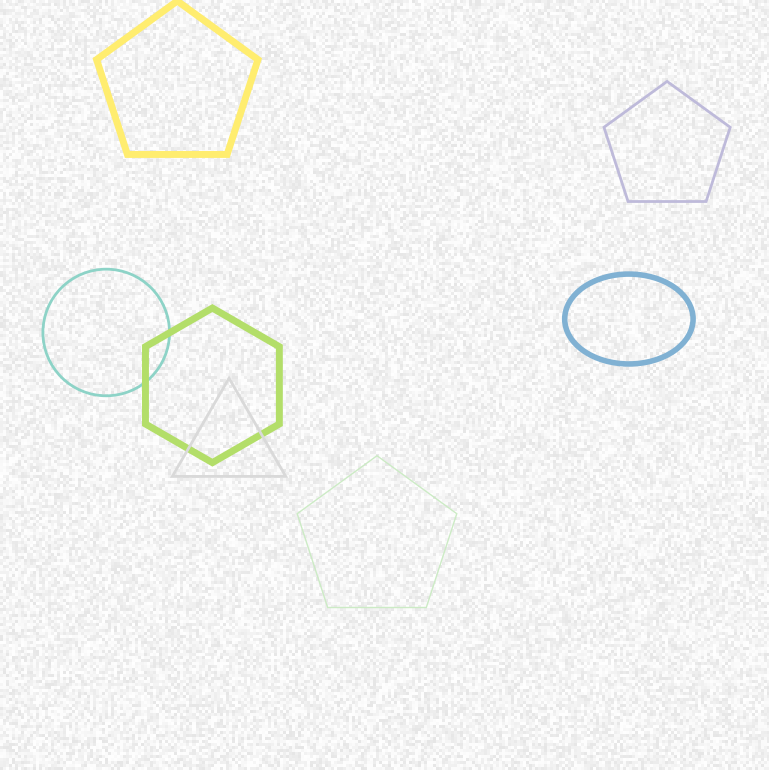[{"shape": "circle", "thickness": 1, "radius": 0.41, "center": [0.138, 0.568]}, {"shape": "pentagon", "thickness": 1, "radius": 0.43, "center": [0.866, 0.808]}, {"shape": "oval", "thickness": 2, "radius": 0.42, "center": [0.817, 0.586]}, {"shape": "hexagon", "thickness": 2.5, "radius": 0.5, "center": [0.276, 0.5]}, {"shape": "triangle", "thickness": 1, "radius": 0.43, "center": [0.297, 0.424]}, {"shape": "pentagon", "thickness": 0.5, "radius": 0.54, "center": [0.49, 0.299]}, {"shape": "pentagon", "thickness": 2.5, "radius": 0.55, "center": [0.23, 0.889]}]